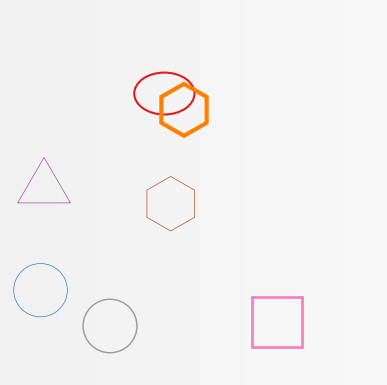[{"shape": "oval", "thickness": 1.5, "radius": 0.39, "center": [0.424, 0.757]}, {"shape": "circle", "thickness": 0.5, "radius": 0.35, "center": [0.105, 0.246]}, {"shape": "triangle", "thickness": 0.5, "radius": 0.39, "center": [0.114, 0.512]}, {"shape": "hexagon", "thickness": 3, "radius": 0.34, "center": [0.475, 0.715]}, {"shape": "hexagon", "thickness": 0.5, "radius": 0.35, "center": [0.441, 0.471]}, {"shape": "square", "thickness": 2, "radius": 0.32, "center": [0.714, 0.164]}, {"shape": "circle", "thickness": 1, "radius": 0.35, "center": [0.284, 0.153]}]